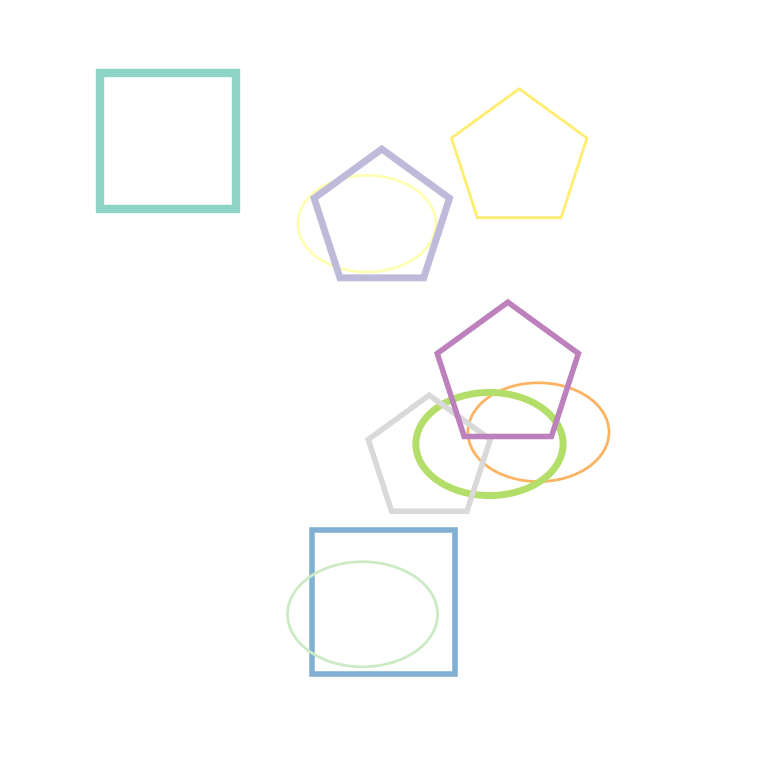[{"shape": "square", "thickness": 3, "radius": 0.44, "center": [0.218, 0.817]}, {"shape": "oval", "thickness": 1, "radius": 0.45, "center": [0.476, 0.709]}, {"shape": "pentagon", "thickness": 2.5, "radius": 0.46, "center": [0.496, 0.714]}, {"shape": "square", "thickness": 2, "radius": 0.47, "center": [0.498, 0.218]}, {"shape": "oval", "thickness": 1, "radius": 0.46, "center": [0.699, 0.439]}, {"shape": "oval", "thickness": 2.5, "radius": 0.48, "center": [0.636, 0.423]}, {"shape": "pentagon", "thickness": 2, "radius": 0.42, "center": [0.557, 0.404]}, {"shape": "pentagon", "thickness": 2, "radius": 0.48, "center": [0.659, 0.511]}, {"shape": "oval", "thickness": 1, "radius": 0.49, "center": [0.471, 0.202]}, {"shape": "pentagon", "thickness": 1, "radius": 0.46, "center": [0.674, 0.792]}]